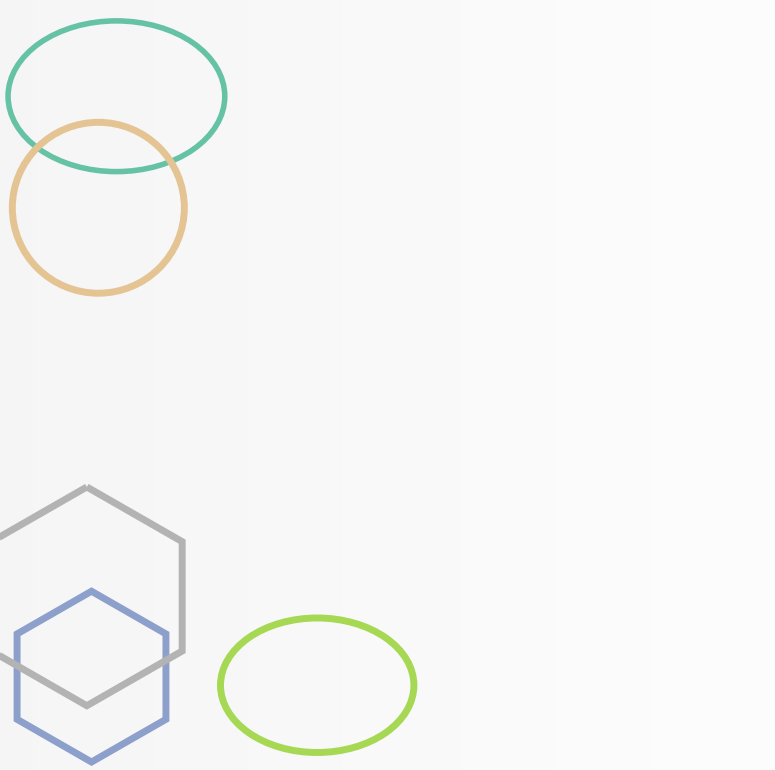[{"shape": "oval", "thickness": 2, "radius": 0.7, "center": [0.15, 0.875]}, {"shape": "hexagon", "thickness": 2.5, "radius": 0.55, "center": [0.118, 0.121]}, {"shape": "oval", "thickness": 2.5, "radius": 0.62, "center": [0.409, 0.11]}, {"shape": "circle", "thickness": 2.5, "radius": 0.55, "center": [0.127, 0.73]}, {"shape": "hexagon", "thickness": 2.5, "radius": 0.71, "center": [0.112, 0.226]}]